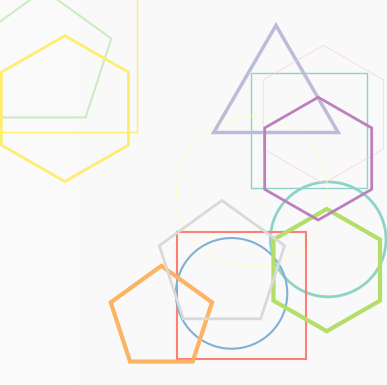[{"shape": "circle", "thickness": 2, "radius": 0.75, "center": [0.847, 0.378]}, {"shape": "square", "thickness": 1, "radius": 0.75, "center": [0.797, 0.661]}, {"shape": "circle", "thickness": 0.5, "radius": 0.98, "center": [0.651, 0.502]}, {"shape": "triangle", "thickness": 2.5, "radius": 0.93, "center": [0.712, 0.749]}, {"shape": "square", "thickness": 1.5, "radius": 0.83, "center": [0.623, 0.232]}, {"shape": "circle", "thickness": 1.5, "radius": 0.72, "center": [0.598, 0.238]}, {"shape": "pentagon", "thickness": 3, "radius": 0.69, "center": [0.416, 0.172]}, {"shape": "hexagon", "thickness": 3, "radius": 0.79, "center": [0.843, 0.298]}, {"shape": "hexagon", "thickness": 0.5, "radius": 0.9, "center": [0.835, 0.703]}, {"shape": "pentagon", "thickness": 2, "radius": 0.85, "center": [0.573, 0.309]}, {"shape": "hexagon", "thickness": 2, "radius": 0.8, "center": [0.821, 0.588]}, {"shape": "pentagon", "thickness": 1.5, "radius": 0.92, "center": [0.113, 0.843]}, {"shape": "square", "thickness": 1, "radius": 1.0, "center": [0.153, 0.858]}, {"shape": "hexagon", "thickness": 2, "radius": 0.95, "center": [0.167, 0.718]}]